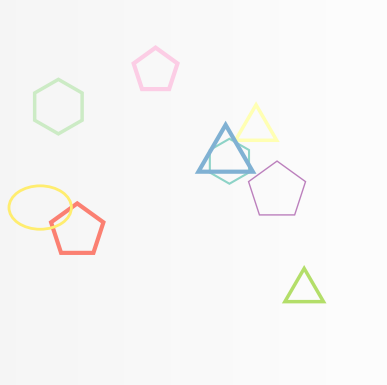[{"shape": "hexagon", "thickness": 1.5, "radius": 0.29, "center": [0.592, 0.581]}, {"shape": "triangle", "thickness": 2.5, "radius": 0.31, "center": [0.661, 0.666]}, {"shape": "pentagon", "thickness": 3, "radius": 0.36, "center": [0.199, 0.401]}, {"shape": "triangle", "thickness": 3, "radius": 0.41, "center": [0.582, 0.595]}, {"shape": "triangle", "thickness": 2.5, "radius": 0.29, "center": [0.785, 0.245]}, {"shape": "pentagon", "thickness": 3, "radius": 0.3, "center": [0.401, 0.817]}, {"shape": "pentagon", "thickness": 1, "radius": 0.39, "center": [0.715, 0.504]}, {"shape": "hexagon", "thickness": 2.5, "radius": 0.35, "center": [0.151, 0.723]}, {"shape": "oval", "thickness": 2, "radius": 0.4, "center": [0.104, 0.461]}]